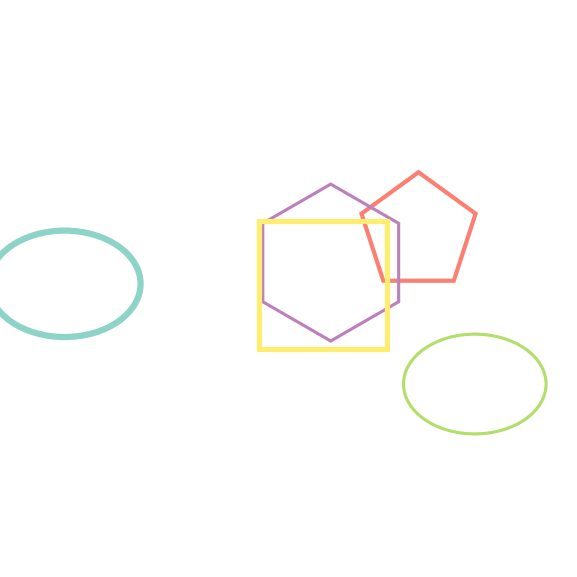[{"shape": "oval", "thickness": 3, "radius": 0.66, "center": [0.112, 0.508]}, {"shape": "pentagon", "thickness": 2, "radius": 0.52, "center": [0.725, 0.597]}, {"shape": "oval", "thickness": 1.5, "radius": 0.62, "center": [0.822, 0.334]}, {"shape": "hexagon", "thickness": 1.5, "radius": 0.68, "center": [0.573, 0.544]}, {"shape": "square", "thickness": 2.5, "radius": 0.56, "center": [0.559, 0.505]}]